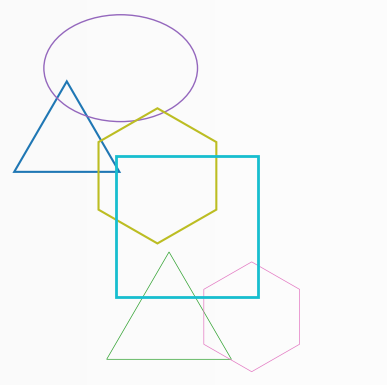[{"shape": "triangle", "thickness": 1.5, "radius": 0.78, "center": [0.172, 0.632]}, {"shape": "triangle", "thickness": 0.5, "radius": 0.93, "center": [0.436, 0.16]}, {"shape": "oval", "thickness": 1, "radius": 0.99, "center": [0.311, 0.823]}, {"shape": "hexagon", "thickness": 0.5, "radius": 0.71, "center": [0.65, 0.177]}, {"shape": "hexagon", "thickness": 1.5, "radius": 0.88, "center": [0.406, 0.543]}, {"shape": "square", "thickness": 2, "radius": 0.92, "center": [0.483, 0.413]}]